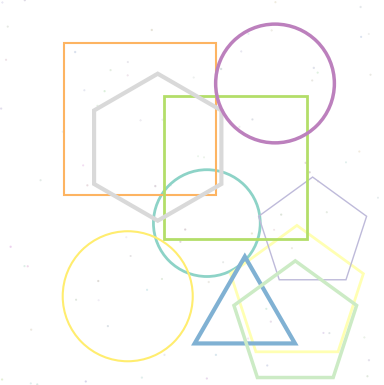[{"shape": "circle", "thickness": 2, "radius": 0.69, "center": [0.537, 0.42]}, {"shape": "pentagon", "thickness": 2, "radius": 0.91, "center": [0.771, 0.233]}, {"shape": "pentagon", "thickness": 1, "radius": 0.74, "center": [0.812, 0.393]}, {"shape": "triangle", "thickness": 3, "radius": 0.75, "center": [0.636, 0.183]}, {"shape": "square", "thickness": 1.5, "radius": 0.99, "center": [0.363, 0.69]}, {"shape": "square", "thickness": 2, "radius": 0.93, "center": [0.612, 0.565]}, {"shape": "hexagon", "thickness": 3, "radius": 0.95, "center": [0.41, 0.618]}, {"shape": "circle", "thickness": 2.5, "radius": 0.77, "center": [0.714, 0.783]}, {"shape": "pentagon", "thickness": 2.5, "radius": 0.84, "center": [0.767, 0.155]}, {"shape": "circle", "thickness": 1.5, "radius": 0.84, "center": [0.332, 0.231]}]